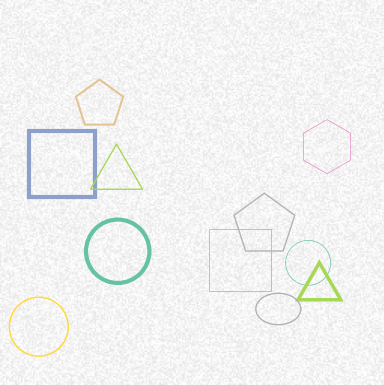[{"shape": "circle", "thickness": 3, "radius": 0.41, "center": [0.306, 0.347]}, {"shape": "circle", "thickness": 0.5, "radius": 0.29, "center": [0.8, 0.317]}, {"shape": "square", "thickness": 0.5, "radius": 0.4, "center": [0.623, 0.325]}, {"shape": "square", "thickness": 3, "radius": 0.43, "center": [0.161, 0.574]}, {"shape": "hexagon", "thickness": 0.5, "radius": 0.35, "center": [0.849, 0.619]}, {"shape": "triangle", "thickness": 1, "radius": 0.39, "center": [0.303, 0.547]}, {"shape": "triangle", "thickness": 2.5, "radius": 0.32, "center": [0.83, 0.253]}, {"shape": "circle", "thickness": 1, "radius": 0.38, "center": [0.101, 0.151]}, {"shape": "pentagon", "thickness": 1.5, "radius": 0.32, "center": [0.259, 0.729]}, {"shape": "oval", "thickness": 1, "radius": 0.29, "center": [0.723, 0.197]}, {"shape": "pentagon", "thickness": 1, "radius": 0.41, "center": [0.687, 0.415]}]